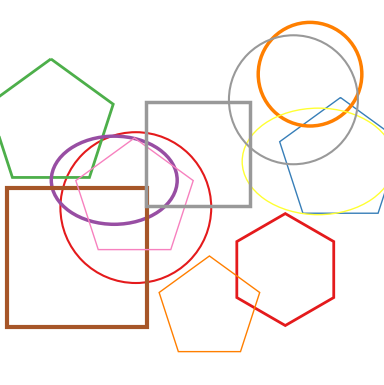[{"shape": "circle", "thickness": 1.5, "radius": 0.98, "center": [0.353, 0.461]}, {"shape": "hexagon", "thickness": 2, "radius": 0.73, "center": [0.741, 0.3]}, {"shape": "pentagon", "thickness": 1, "radius": 0.83, "center": [0.884, 0.581]}, {"shape": "pentagon", "thickness": 2, "radius": 0.85, "center": [0.132, 0.677]}, {"shape": "oval", "thickness": 2.5, "radius": 0.82, "center": [0.297, 0.532]}, {"shape": "circle", "thickness": 2.5, "radius": 0.67, "center": [0.805, 0.807]}, {"shape": "pentagon", "thickness": 1, "radius": 0.69, "center": [0.544, 0.198]}, {"shape": "oval", "thickness": 1, "radius": 0.99, "center": [0.827, 0.581]}, {"shape": "square", "thickness": 3, "radius": 0.91, "center": [0.199, 0.331]}, {"shape": "pentagon", "thickness": 1, "radius": 0.8, "center": [0.349, 0.481]}, {"shape": "circle", "thickness": 1.5, "radius": 0.84, "center": [0.762, 0.741]}, {"shape": "square", "thickness": 2.5, "radius": 0.68, "center": [0.514, 0.6]}]